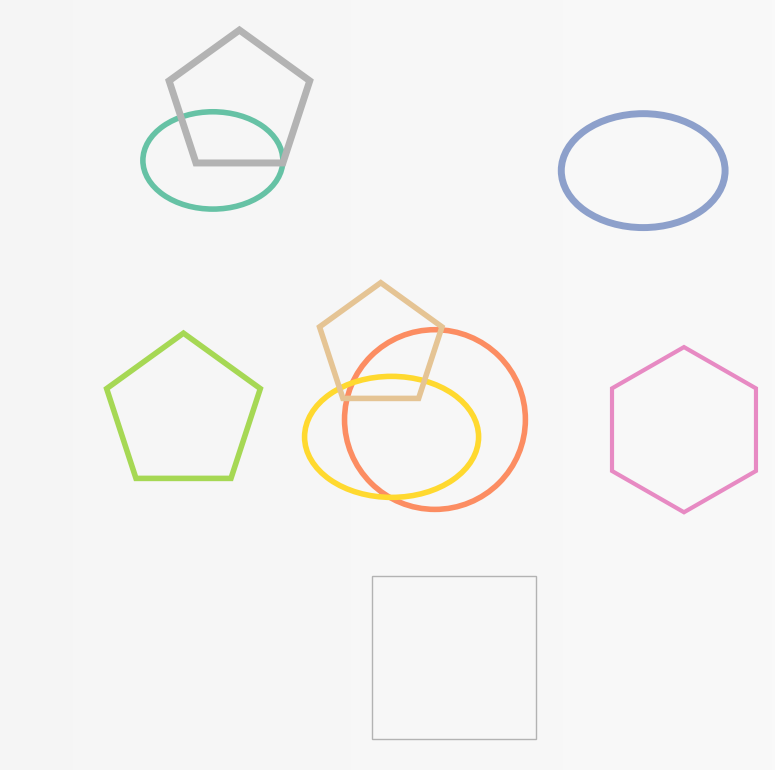[{"shape": "oval", "thickness": 2, "radius": 0.45, "center": [0.275, 0.792]}, {"shape": "circle", "thickness": 2, "radius": 0.58, "center": [0.561, 0.455]}, {"shape": "oval", "thickness": 2.5, "radius": 0.53, "center": [0.83, 0.778]}, {"shape": "hexagon", "thickness": 1.5, "radius": 0.54, "center": [0.883, 0.442]}, {"shape": "pentagon", "thickness": 2, "radius": 0.52, "center": [0.237, 0.463]}, {"shape": "oval", "thickness": 2, "radius": 0.56, "center": [0.505, 0.433]}, {"shape": "pentagon", "thickness": 2, "radius": 0.42, "center": [0.491, 0.55]}, {"shape": "square", "thickness": 0.5, "radius": 0.53, "center": [0.586, 0.146]}, {"shape": "pentagon", "thickness": 2.5, "radius": 0.48, "center": [0.309, 0.866]}]